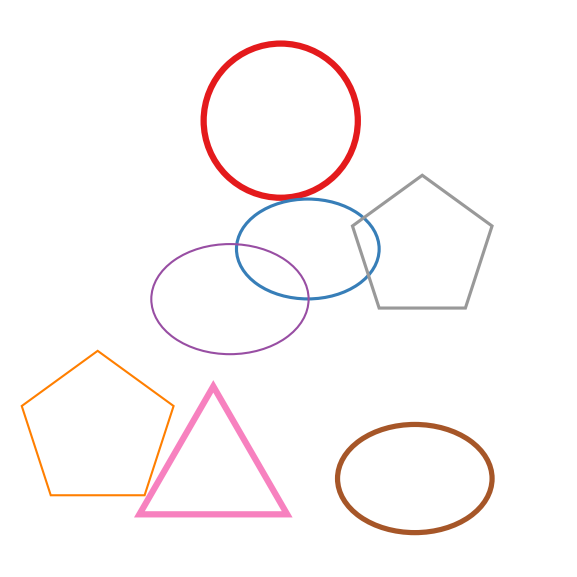[{"shape": "circle", "thickness": 3, "radius": 0.67, "center": [0.486, 0.79]}, {"shape": "oval", "thickness": 1.5, "radius": 0.62, "center": [0.533, 0.568]}, {"shape": "oval", "thickness": 1, "radius": 0.68, "center": [0.398, 0.481]}, {"shape": "pentagon", "thickness": 1, "radius": 0.69, "center": [0.169, 0.253]}, {"shape": "oval", "thickness": 2.5, "radius": 0.67, "center": [0.718, 0.171]}, {"shape": "triangle", "thickness": 3, "radius": 0.74, "center": [0.369, 0.182]}, {"shape": "pentagon", "thickness": 1.5, "radius": 0.64, "center": [0.731, 0.569]}]